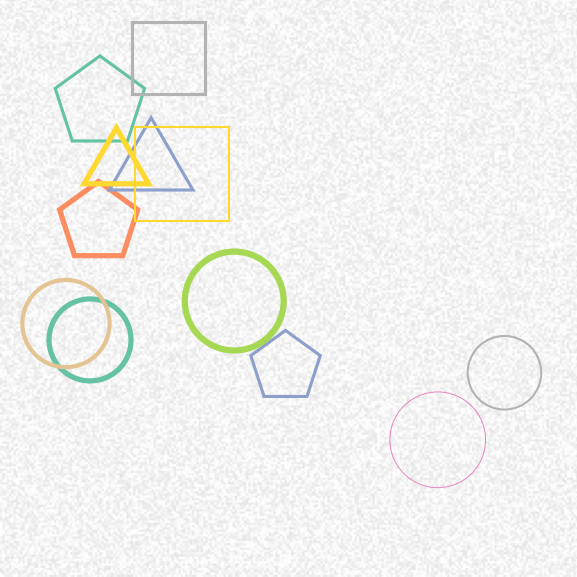[{"shape": "pentagon", "thickness": 1.5, "radius": 0.41, "center": [0.173, 0.821]}, {"shape": "circle", "thickness": 2.5, "radius": 0.35, "center": [0.156, 0.411]}, {"shape": "pentagon", "thickness": 2.5, "radius": 0.36, "center": [0.171, 0.614]}, {"shape": "triangle", "thickness": 1.5, "radius": 0.42, "center": [0.262, 0.712]}, {"shape": "pentagon", "thickness": 1.5, "radius": 0.32, "center": [0.494, 0.364]}, {"shape": "circle", "thickness": 0.5, "radius": 0.41, "center": [0.758, 0.238]}, {"shape": "circle", "thickness": 3, "radius": 0.43, "center": [0.406, 0.478]}, {"shape": "square", "thickness": 1, "radius": 0.41, "center": [0.315, 0.697]}, {"shape": "triangle", "thickness": 2.5, "radius": 0.32, "center": [0.201, 0.713]}, {"shape": "circle", "thickness": 2, "radius": 0.38, "center": [0.114, 0.439]}, {"shape": "square", "thickness": 1.5, "radius": 0.31, "center": [0.291, 0.899]}, {"shape": "circle", "thickness": 1, "radius": 0.32, "center": [0.873, 0.354]}]